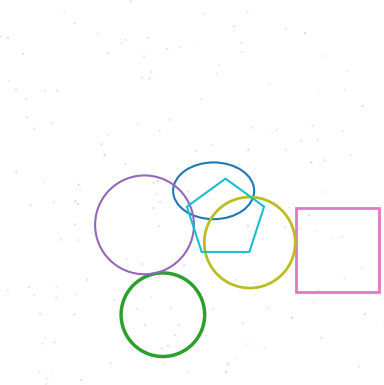[{"shape": "oval", "thickness": 1.5, "radius": 0.53, "center": [0.555, 0.504]}, {"shape": "circle", "thickness": 2.5, "radius": 0.54, "center": [0.423, 0.183]}, {"shape": "circle", "thickness": 1.5, "radius": 0.64, "center": [0.375, 0.416]}, {"shape": "square", "thickness": 2, "radius": 0.54, "center": [0.877, 0.351]}, {"shape": "circle", "thickness": 2, "radius": 0.59, "center": [0.649, 0.37]}, {"shape": "pentagon", "thickness": 1.5, "radius": 0.53, "center": [0.586, 0.431]}]